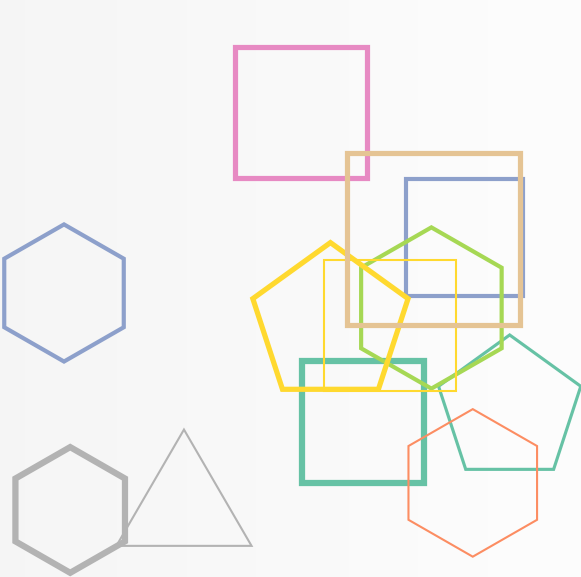[{"shape": "pentagon", "thickness": 1.5, "radius": 0.64, "center": [0.877, 0.29]}, {"shape": "square", "thickness": 3, "radius": 0.53, "center": [0.625, 0.268]}, {"shape": "hexagon", "thickness": 1, "radius": 0.64, "center": [0.813, 0.163]}, {"shape": "hexagon", "thickness": 2, "radius": 0.59, "center": [0.11, 0.492]}, {"shape": "square", "thickness": 2, "radius": 0.51, "center": [0.799, 0.587]}, {"shape": "square", "thickness": 2.5, "radius": 0.57, "center": [0.517, 0.804]}, {"shape": "hexagon", "thickness": 2, "radius": 0.7, "center": [0.742, 0.466]}, {"shape": "pentagon", "thickness": 2.5, "radius": 0.7, "center": [0.568, 0.439]}, {"shape": "square", "thickness": 1, "radius": 0.57, "center": [0.671, 0.436]}, {"shape": "square", "thickness": 2.5, "radius": 0.74, "center": [0.746, 0.586]}, {"shape": "hexagon", "thickness": 3, "radius": 0.54, "center": [0.121, 0.116]}, {"shape": "triangle", "thickness": 1, "radius": 0.67, "center": [0.316, 0.121]}]